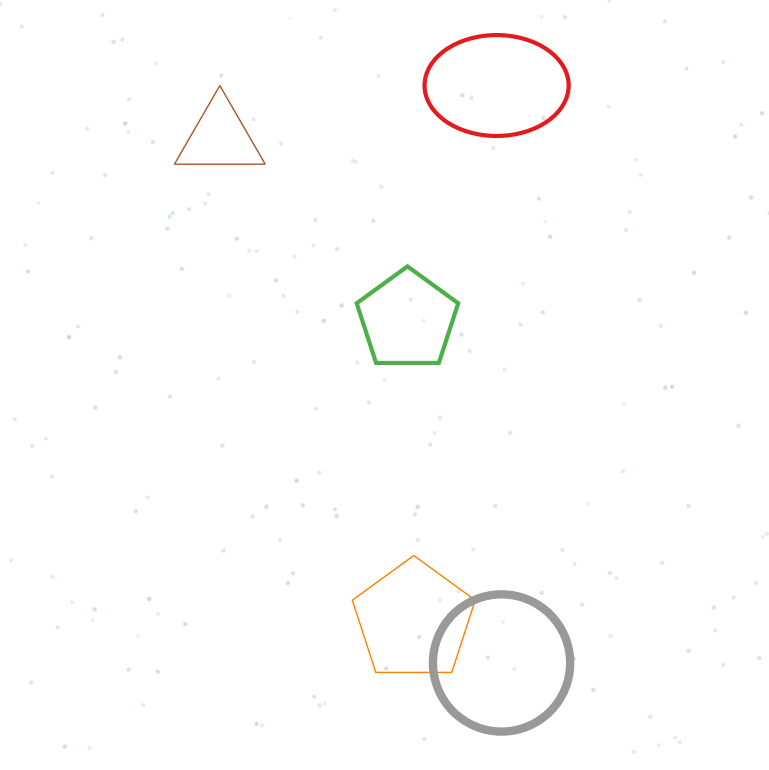[{"shape": "oval", "thickness": 1.5, "radius": 0.47, "center": [0.645, 0.889]}, {"shape": "pentagon", "thickness": 1.5, "radius": 0.35, "center": [0.529, 0.585]}, {"shape": "pentagon", "thickness": 0.5, "radius": 0.42, "center": [0.537, 0.195]}, {"shape": "triangle", "thickness": 0.5, "radius": 0.34, "center": [0.285, 0.821]}, {"shape": "circle", "thickness": 3, "radius": 0.45, "center": [0.651, 0.139]}]